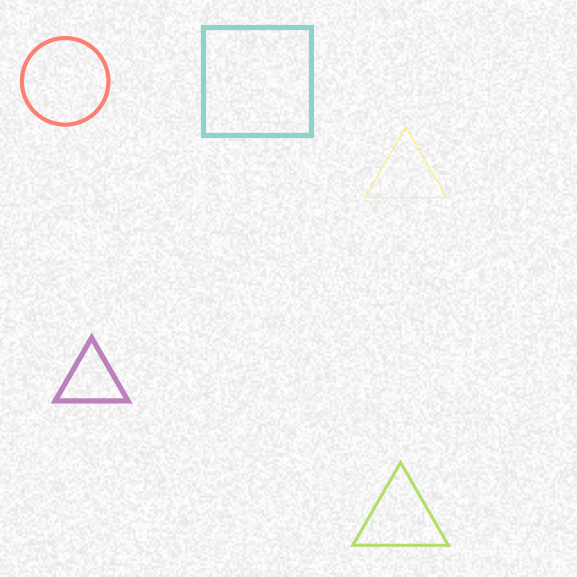[{"shape": "square", "thickness": 2.5, "radius": 0.47, "center": [0.445, 0.858]}, {"shape": "circle", "thickness": 2, "radius": 0.37, "center": [0.113, 0.858]}, {"shape": "triangle", "thickness": 1.5, "radius": 0.48, "center": [0.694, 0.103]}, {"shape": "triangle", "thickness": 2.5, "radius": 0.36, "center": [0.159, 0.341]}, {"shape": "triangle", "thickness": 0.5, "radius": 0.41, "center": [0.703, 0.698]}]